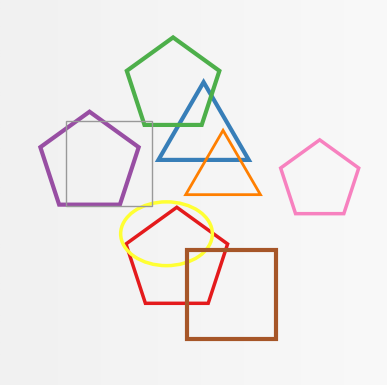[{"shape": "pentagon", "thickness": 2.5, "radius": 0.69, "center": [0.456, 0.324]}, {"shape": "triangle", "thickness": 3, "radius": 0.67, "center": [0.525, 0.652]}, {"shape": "pentagon", "thickness": 3, "radius": 0.63, "center": [0.447, 0.777]}, {"shape": "pentagon", "thickness": 3, "radius": 0.67, "center": [0.231, 0.576]}, {"shape": "triangle", "thickness": 2, "radius": 0.56, "center": [0.576, 0.55]}, {"shape": "oval", "thickness": 2.5, "radius": 0.59, "center": [0.43, 0.393]}, {"shape": "square", "thickness": 3, "radius": 0.58, "center": [0.598, 0.236]}, {"shape": "pentagon", "thickness": 2.5, "radius": 0.53, "center": [0.825, 0.531]}, {"shape": "square", "thickness": 1, "radius": 0.55, "center": [0.282, 0.575]}]